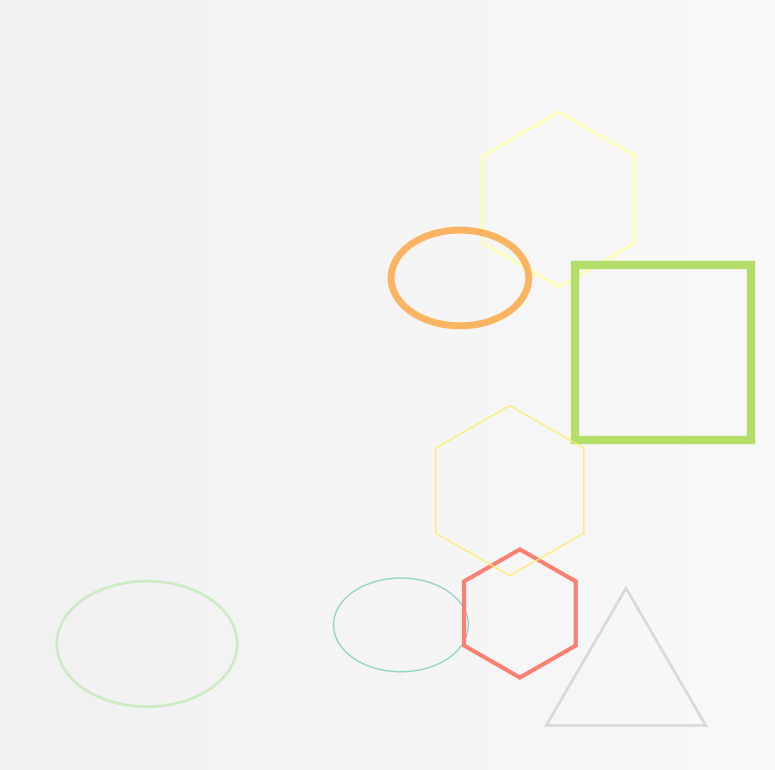[{"shape": "oval", "thickness": 0.5, "radius": 0.43, "center": [0.517, 0.188]}, {"shape": "hexagon", "thickness": 1, "radius": 0.57, "center": [0.721, 0.741]}, {"shape": "hexagon", "thickness": 1.5, "radius": 0.42, "center": [0.671, 0.203]}, {"shape": "oval", "thickness": 2.5, "radius": 0.44, "center": [0.593, 0.639]}, {"shape": "square", "thickness": 3, "radius": 0.57, "center": [0.855, 0.543]}, {"shape": "triangle", "thickness": 1, "radius": 0.59, "center": [0.808, 0.117]}, {"shape": "oval", "thickness": 1, "radius": 0.58, "center": [0.19, 0.164]}, {"shape": "hexagon", "thickness": 0.5, "radius": 0.55, "center": [0.658, 0.363]}]